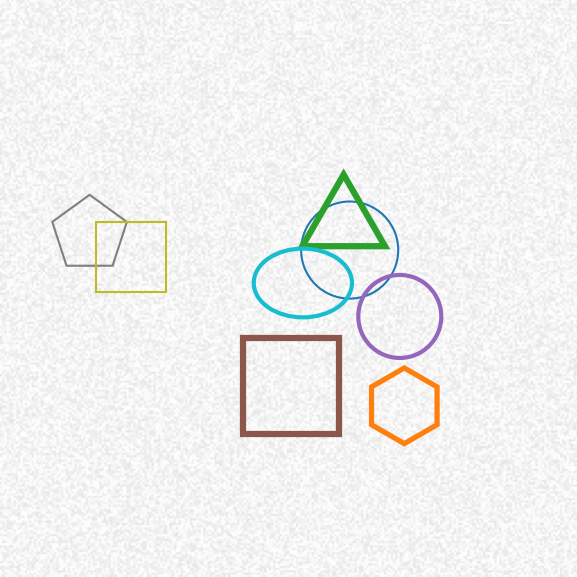[{"shape": "circle", "thickness": 1, "radius": 0.42, "center": [0.606, 0.566]}, {"shape": "hexagon", "thickness": 2.5, "radius": 0.33, "center": [0.7, 0.296]}, {"shape": "triangle", "thickness": 3, "radius": 0.41, "center": [0.595, 0.614]}, {"shape": "circle", "thickness": 2, "radius": 0.36, "center": [0.692, 0.451]}, {"shape": "square", "thickness": 3, "radius": 0.42, "center": [0.504, 0.33]}, {"shape": "pentagon", "thickness": 1, "radius": 0.34, "center": [0.155, 0.594]}, {"shape": "square", "thickness": 1, "radius": 0.3, "center": [0.226, 0.554]}, {"shape": "oval", "thickness": 2, "radius": 0.43, "center": [0.524, 0.509]}]